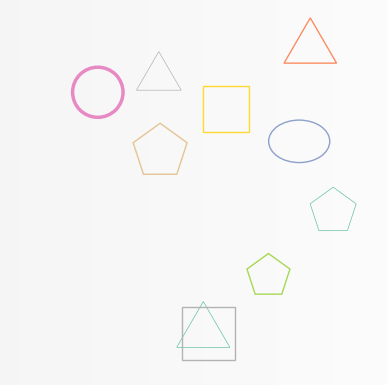[{"shape": "pentagon", "thickness": 0.5, "radius": 0.31, "center": [0.86, 0.451]}, {"shape": "triangle", "thickness": 0.5, "radius": 0.4, "center": [0.525, 0.137]}, {"shape": "triangle", "thickness": 1, "radius": 0.39, "center": [0.801, 0.875]}, {"shape": "oval", "thickness": 1, "radius": 0.39, "center": [0.772, 0.633]}, {"shape": "circle", "thickness": 2.5, "radius": 0.33, "center": [0.252, 0.76]}, {"shape": "pentagon", "thickness": 1, "radius": 0.29, "center": [0.693, 0.283]}, {"shape": "square", "thickness": 1, "radius": 0.3, "center": [0.583, 0.717]}, {"shape": "pentagon", "thickness": 1, "radius": 0.37, "center": [0.413, 0.607]}, {"shape": "square", "thickness": 1, "radius": 0.34, "center": [0.538, 0.134]}, {"shape": "triangle", "thickness": 0.5, "radius": 0.33, "center": [0.41, 0.799]}]